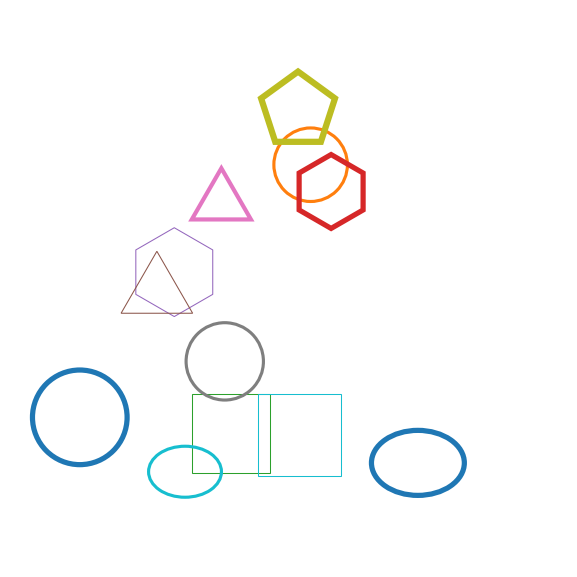[{"shape": "oval", "thickness": 2.5, "radius": 0.4, "center": [0.724, 0.198]}, {"shape": "circle", "thickness": 2.5, "radius": 0.41, "center": [0.138, 0.276]}, {"shape": "circle", "thickness": 1.5, "radius": 0.32, "center": [0.538, 0.714]}, {"shape": "square", "thickness": 0.5, "radius": 0.34, "center": [0.4, 0.249]}, {"shape": "hexagon", "thickness": 2.5, "radius": 0.32, "center": [0.573, 0.668]}, {"shape": "hexagon", "thickness": 0.5, "radius": 0.38, "center": [0.302, 0.528]}, {"shape": "triangle", "thickness": 0.5, "radius": 0.36, "center": [0.272, 0.492]}, {"shape": "triangle", "thickness": 2, "radius": 0.3, "center": [0.383, 0.649]}, {"shape": "circle", "thickness": 1.5, "radius": 0.33, "center": [0.389, 0.373]}, {"shape": "pentagon", "thickness": 3, "radius": 0.34, "center": [0.516, 0.808]}, {"shape": "square", "thickness": 0.5, "radius": 0.36, "center": [0.519, 0.246]}, {"shape": "oval", "thickness": 1.5, "radius": 0.32, "center": [0.32, 0.182]}]